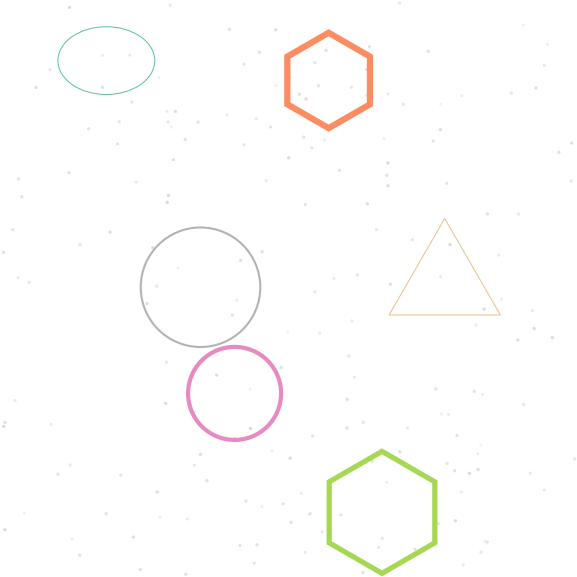[{"shape": "oval", "thickness": 0.5, "radius": 0.42, "center": [0.184, 0.894]}, {"shape": "hexagon", "thickness": 3, "radius": 0.41, "center": [0.569, 0.86]}, {"shape": "circle", "thickness": 2, "radius": 0.4, "center": [0.406, 0.318]}, {"shape": "hexagon", "thickness": 2.5, "radius": 0.53, "center": [0.661, 0.112]}, {"shape": "triangle", "thickness": 0.5, "radius": 0.56, "center": [0.77, 0.509]}, {"shape": "circle", "thickness": 1, "radius": 0.52, "center": [0.347, 0.502]}]